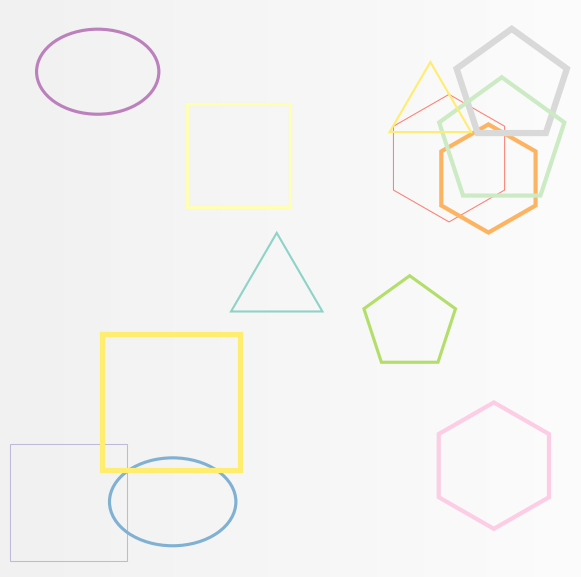[{"shape": "triangle", "thickness": 1, "radius": 0.45, "center": [0.476, 0.505]}, {"shape": "square", "thickness": 1.5, "radius": 0.44, "center": [0.41, 0.729]}, {"shape": "square", "thickness": 0.5, "radius": 0.51, "center": [0.118, 0.129]}, {"shape": "hexagon", "thickness": 0.5, "radius": 0.55, "center": [0.773, 0.725]}, {"shape": "oval", "thickness": 1.5, "radius": 0.54, "center": [0.297, 0.13]}, {"shape": "hexagon", "thickness": 2, "radius": 0.47, "center": [0.84, 0.69]}, {"shape": "pentagon", "thickness": 1.5, "radius": 0.41, "center": [0.705, 0.439]}, {"shape": "hexagon", "thickness": 2, "radius": 0.55, "center": [0.85, 0.193]}, {"shape": "pentagon", "thickness": 3, "radius": 0.5, "center": [0.88, 0.849]}, {"shape": "oval", "thickness": 1.5, "radius": 0.53, "center": [0.168, 0.875]}, {"shape": "pentagon", "thickness": 2, "radius": 0.57, "center": [0.863, 0.752]}, {"shape": "square", "thickness": 2.5, "radius": 0.59, "center": [0.295, 0.303]}, {"shape": "triangle", "thickness": 1, "radius": 0.4, "center": [0.74, 0.811]}]